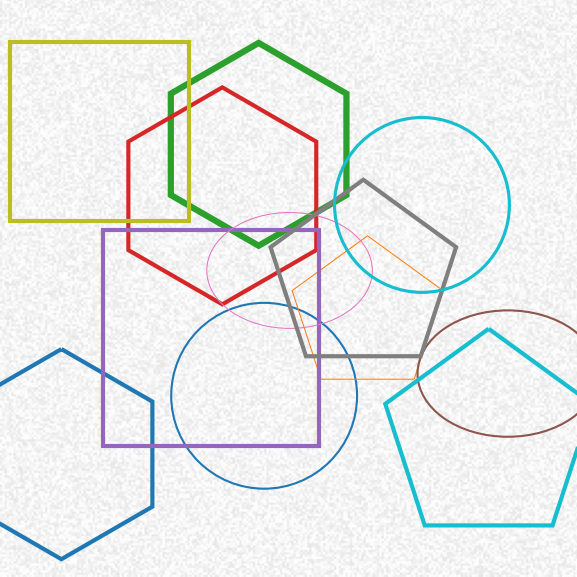[{"shape": "hexagon", "thickness": 2, "radius": 0.91, "center": [0.106, 0.213]}, {"shape": "circle", "thickness": 1, "radius": 0.8, "center": [0.457, 0.314]}, {"shape": "pentagon", "thickness": 0.5, "radius": 0.69, "center": [0.636, 0.454]}, {"shape": "hexagon", "thickness": 3, "radius": 0.88, "center": [0.448, 0.749]}, {"shape": "hexagon", "thickness": 2, "radius": 0.94, "center": [0.385, 0.66]}, {"shape": "square", "thickness": 2, "radius": 0.94, "center": [0.365, 0.414]}, {"shape": "oval", "thickness": 1, "radius": 0.78, "center": [0.879, 0.352]}, {"shape": "oval", "thickness": 0.5, "radius": 0.72, "center": [0.501, 0.531]}, {"shape": "pentagon", "thickness": 2, "radius": 0.84, "center": [0.629, 0.519]}, {"shape": "square", "thickness": 2, "radius": 0.77, "center": [0.173, 0.772]}, {"shape": "pentagon", "thickness": 2, "radius": 0.94, "center": [0.846, 0.242]}, {"shape": "circle", "thickness": 1.5, "radius": 0.76, "center": [0.731, 0.644]}]